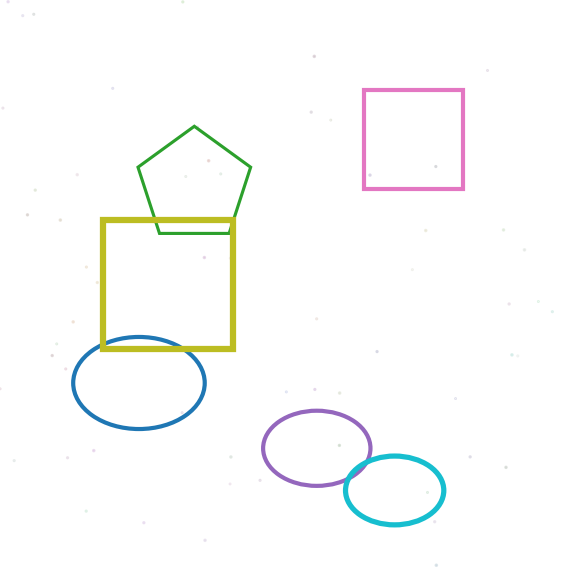[{"shape": "oval", "thickness": 2, "radius": 0.57, "center": [0.241, 0.336]}, {"shape": "pentagon", "thickness": 1.5, "radius": 0.51, "center": [0.336, 0.678]}, {"shape": "oval", "thickness": 2, "radius": 0.46, "center": [0.549, 0.223]}, {"shape": "square", "thickness": 2, "radius": 0.43, "center": [0.716, 0.758]}, {"shape": "square", "thickness": 3, "radius": 0.56, "center": [0.29, 0.507]}, {"shape": "oval", "thickness": 2.5, "radius": 0.43, "center": [0.683, 0.15]}]